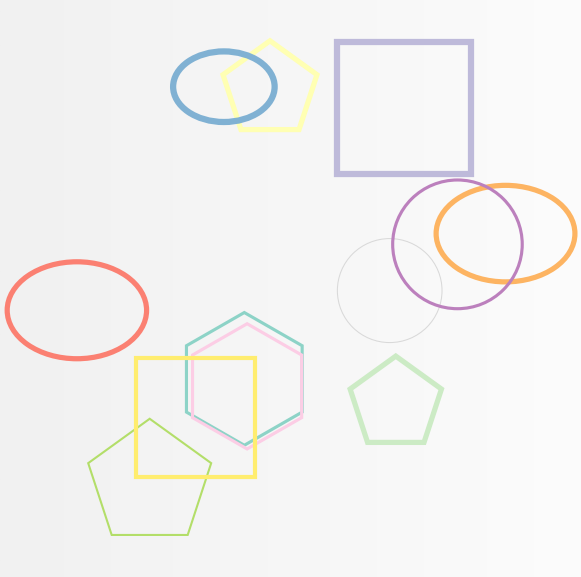[{"shape": "hexagon", "thickness": 1.5, "radius": 0.57, "center": [0.42, 0.343]}, {"shape": "pentagon", "thickness": 2.5, "radius": 0.42, "center": [0.465, 0.844]}, {"shape": "square", "thickness": 3, "radius": 0.57, "center": [0.695, 0.812]}, {"shape": "oval", "thickness": 2.5, "radius": 0.6, "center": [0.132, 0.462]}, {"shape": "oval", "thickness": 3, "radius": 0.44, "center": [0.385, 0.849]}, {"shape": "oval", "thickness": 2.5, "radius": 0.6, "center": [0.87, 0.595]}, {"shape": "pentagon", "thickness": 1, "radius": 0.56, "center": [0.258, 0.163]}, {"shape": "hexagon", "thickness": 1.5, "radius": 0.54, "center": [0.425, 0.33]}, {"shape": "circle", "thickness": 0.5, "radius": 0.45, "center": [0.67, 0.496]}, {"shape": "circle", "thickness": 1.5, "radius": 0.56, "center": [0.787, 0.576]}, {"shape": "pentagon", "thickness": 2.5, "radius": 0.41, "center": [0.681, 0.3]}, {"shape": "square", "thickness": 2, "radius": 0.51, "center": [0.336, 0.276]}]